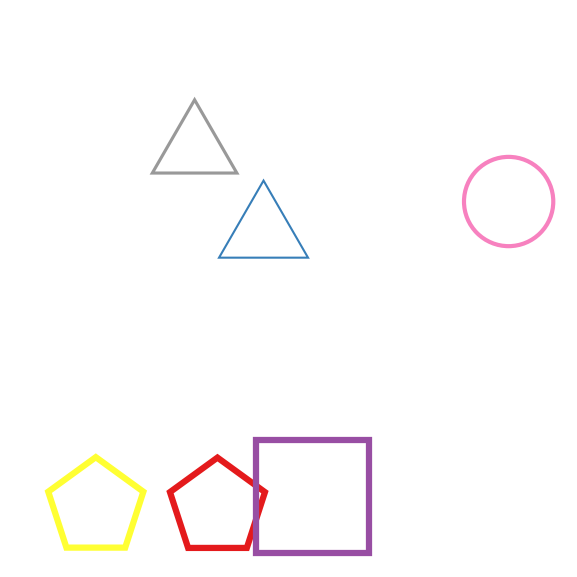[{"shape": "pentagon", "thickness": 3, "radius": 0.43, "center": [0.377, 0.12]}, {"shape": "triangle", "thickness": 1, "radius": 0.44, "center": [0.456, 0.597]}, {"shape": "square", "thickness": 3, "radius": 0.49, "center": [0.541, 0.14]}, {"shape": "pentagon", "thickness": 3, "radius": 0.43, "center": [0.166, 0.121]}, {"shape": "circle", "thickness": 2, "radius": 0.39, "center": [0.881, 0.65]}, {"shape": "triangle", "thickness": 1.5, "radius": 0.42, "center": [0.337, 0.742]}]